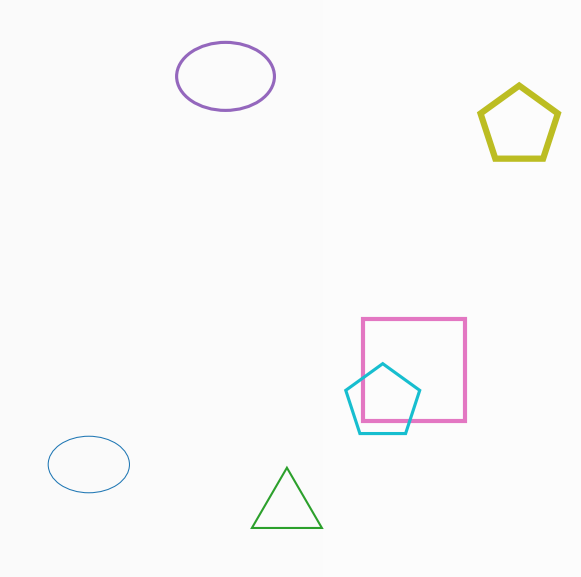[{"shape": "oval", "thickness": 0.5, "radius": 0.35, "center": [0.153, 0.195]}, {"shape": "triangle", "thickness": 1, "radius": 0.35, "center": [0.494, 0.12]}, {"shape": "oval", "thickness": 1.5, "radius": 0.42, "center": [0.388, 0.867]}, {"shape": "square", "thickness": 2, "radius": 0.44, "center": [0.713, 0.359]}, {"shape": "pentagon", "thickness": 3, "radius": 0.35, "center": [0.893, 0.781]}, {"shape": "pentagon", "thickness": 1.5, "radius": 0.33, "center": [0.658, 0.303]}]